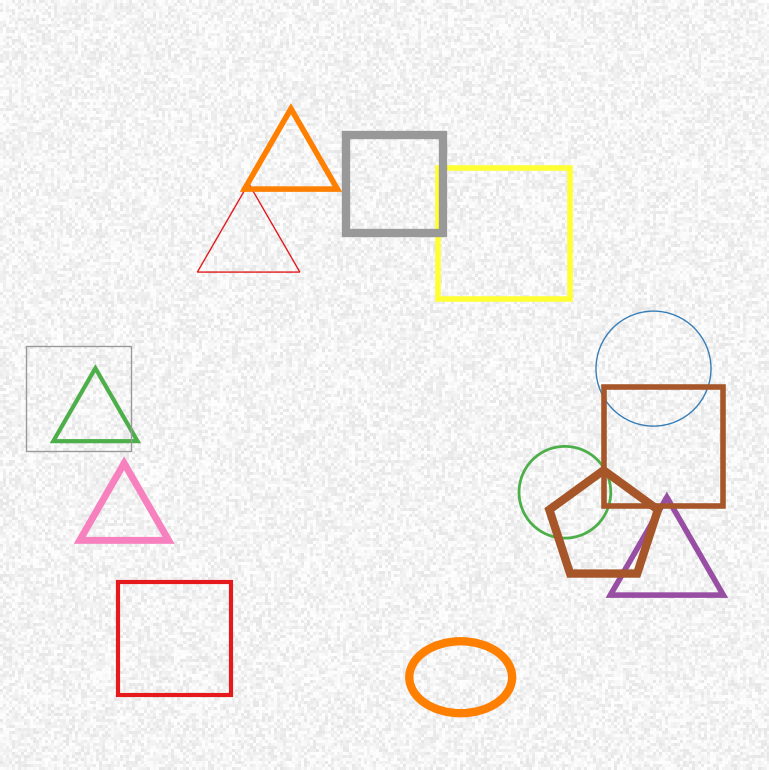[{"shape": "triangle", "thickness": 0.5, "radius": 0.38, "center": [0.323, 0.685]}, {"shape": "square", "thickness": 1.5, "radius": 0.37, "center": [0.226, 0.171]}, {"shape": "circle", "thickness": 0.5, "radius": 0.37, "center": [0.849, 0.521]}, {"shape": "circle", "thickness": 1, "radius": 0.3, "center": [0.734, 0.361]}, {"shape": "triangle", "thickness": 1.5, "radius": 0.32, "center": [0.124, 0.459]}, {"shape": "triangle", "thickness": 2, "radius": 0.42, "center": [0.866, 0.27]}, {"shape": "oval", "thickness": 3, "radius": 0.33, "center": [0.598, 0.12]}, {"shape": "triangle", "thickness": 2, "radius": 0.35, "center": [0.378, 0.789]}, {"shape": "square", "thickness": 2, "radius": 0.43, "center": [0.654, 0.697]}, {"shape": "pentagon", "thickness": 3, "radius": 0.37, "center": [0.784, 0.315]}, {"shape": "square", "thickness": 2, "radius": 0.38, "center": [0.862, 0.42]}, {"shape": "triangle", "thickness": 2.5, "radius": 0.33, "center": [0.161, 0.332]}, {"shape": "square", "thickness": 3, "radius": 0.32, "center": [0.512, 0.761]}, {"shape": "square", "thickness": 0.5, "radius": 0.34, "center": [0.102, 0.483]}]